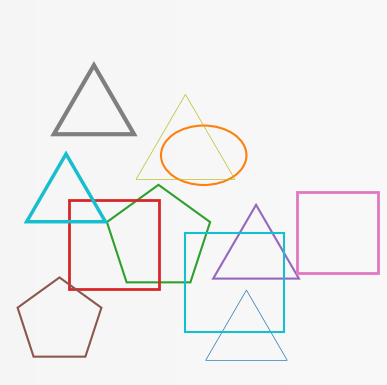[{"shape": "triangle", "thickness": 0.5, "radius": 0.61, "center": [0.636, 0.125]}, {"shape": "oval", "thickness": 1.5, "radius": 0.55, "center": [0.526, 0.597]}, {"shape": "pentagon", "thickness": 1.5, "radius": 0.7, "center": [0.409, 0.38]}, {"shape": "square", "thickness": 2, "radius": 0.58, "center": [0.295, 0.364]}, {"shape": "triangle", "thickness": 1.5, "radius": 0.64, "center": [0.661, 0.34]}, {"shape": "pentagon", "thickness": 1.5, "radius": 0.57, "center": [0.154, 0.166]}, {"shape": "square", "thickness": 2, "radius": 0.52, "center": [0.87, 0.396]}, {"shape": "triangle", "thickness": 3, "radius": 0.6, "center": [0.242, 0.711]}, {"shape": "triangle", "thickness": 0.5, "radius": 0.74, "center": [0.479, 0.608]}, {"shape": "triangle", "thickness": 2.5, "radius": 0.59, "center": [0.17, 0.483]}, {"shape": "square", "thickness": 1.5, "radius": 0.64, "center": [0.604, 0.266]}]